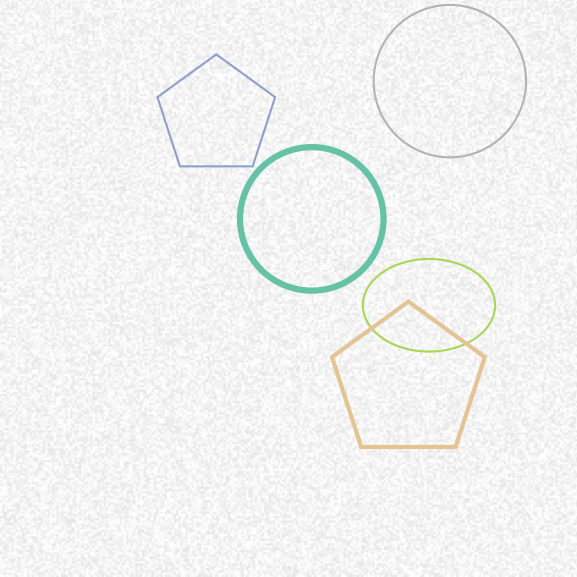[{"shape": "circle", "thickness": 3, "radius": 0.62, "center": [0.54, 0.62]}, {"shape": "pentagon", "thickness": 1, "radius": 0.54, "center": [0.375, 0.798]}, {"shape": "oval", "thickness": 1, "radius": 0.57, "center": [0.743, 0.47]}, {"shape": "pentagon", "thickness": 2, "radius": 0.7, "center": [0.707, 0.338]}, {"shape": "circle", "thickness": 1, "radius": 0.66, "center": [0.779, 0.859]}]